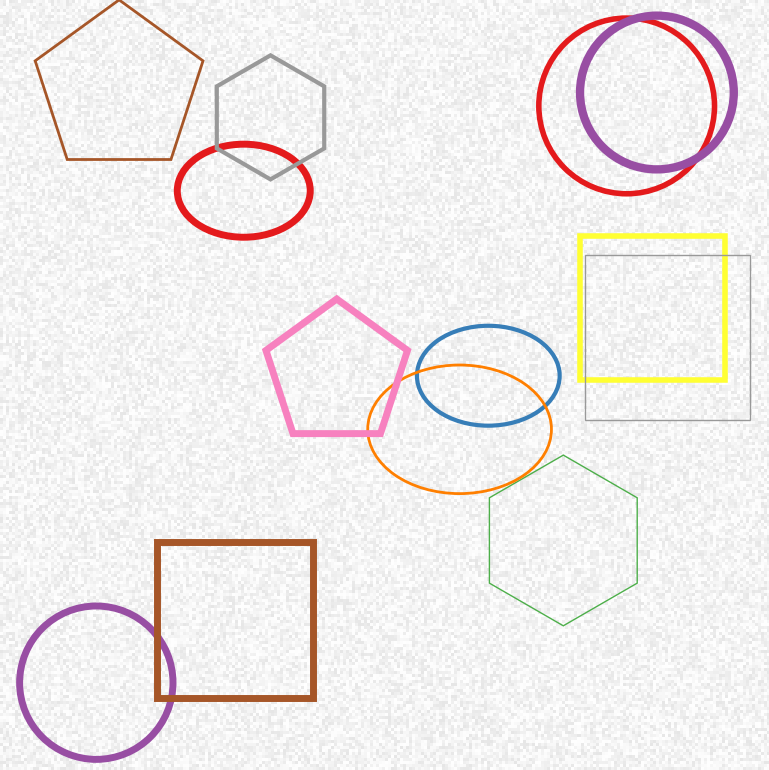[{"shape": "circle", "thickness": 2, "radius": 0.57, "center": [0.814, 0.862]}, {"shape": "oval", "thickness": 2.5, "radius": 0.43, "center": [0.317, 0.752]}, {"shape": "oval", "thickness": 1.5, "radius": 0.46, "center": [0.634, 0.512]}, {"shape": "hexagon", "thickness": 0.5, "radius": 0.55, "center": [0.732, 0.298]}, {"shape": "circle", "thickness": 2.5, "radius": 0.5, "center": [0.125, 0.113]}, {"shape": "circle", "thickness": 3, "radius": 0.5, "center": [0.853, 0.88]}, {"shape": "oval", "thickness": 1, "radius": 0.6, "center": [0.597, 0.442]}, {"shape": "square", "thickness": 2, "radius": 0.47, "center": [0.847, 0.6]}, {"shape": "square", "thickness": 2.5, "radius": 0.5, "center": [0.305, 0.195]}, {"shape": "pentagon", "thickness": 1, "radius": 0.57, "center": [0.155, 0.886]}, {"shape": "pentagon", "thickness": 2.5, "radius": 0.48, "center": [0.437, 0.515]}, {"shape": "square", "thickness": 0.5, "radius": 0.54, "center": [0.867, 0.562]}, {"shape": "hexagon", "thickness": 1.5, "radius": 0.4, "center": [0.351, 0.848]}]